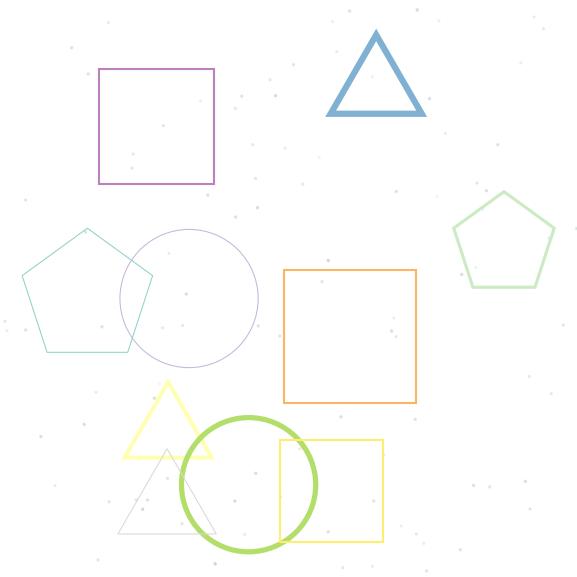[{"shape": "pentagon", "thickness": 0.5, "radius": 0.59, "center": [0.151, 0.485]}, {"shape": "triangle", "thickness": 2, "radius": 0.44, "center": [0.291, 0.25]}, {"shape": "circle", "thickness": 0.5, "radius": 0.6, "center": [0.327, 0.482]}, {"shape": "triangle", "thickness": 3, "radius": 0.46, "center": [0.651, 0.848]}, {"shape": "square", "thickness": 1, "radius": 0.57, "center": [0.607, 0.416]}, {"shape": "circle", "thickness": 2.5, "radius": 0.58, "center": [0.43, 0.16]}, {"shape": "triangle", "thickness": 0.5, "radius": 0.49, "center": [0.289, 0.124]}, {"shape": "square", "thickness": 1, "radius": 0.5, "center": [0.271, 0.779]}, {"shape": "pentagon", "thickness": 1.5, "radius": 0.46, "center": [0.873, 0.576]}, {"shape": "square", "thickness": 1, "radius": 0.44, "center": [0.574, 0.149]}]